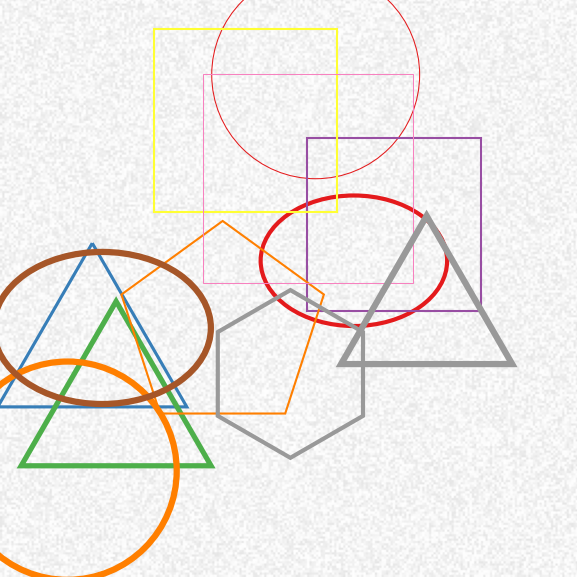[{"shape": "oval", "thickness": 2, "radius": 0.81, "center": [0.613, 0.548]}, {"shape": "circle", "thickness": 0.5, "radius": 0.9, "center": [0.547, 0.87]}, {"shape": "triangle", "thickness": 1.5, "radius": 0.95, "center": [0.16, 0.389]}, {"shape": "triangle", "thickness": 2.5, "radius": 0.95, "center": [0.201, 0.287]}, {"shape": "square", "thickness": 1, "radius": 0.75, "center": [0.682, 0.611]}, {"shape": "pentagon", "thickness": 1, "radius": 0.92, "center": [0.386, 0.432]}, {"shape": "circle", "thickness": 3, "radius": 0.95, "center": [0.117, 0.184]}, {"shape": "square", "thickness": 1, "radius": 0.79, "center": [0.425, 0.791]}, {"shape": "oval", "thickness": 3, "radius": 0.94, "center": [0.177, 0.431]}, {"shape": "square", "thickness": 0.5, "radius": 0.91, "center": [0.533, 0.69]}, {"shape": "triangle", "thickness": 3, "radius": 0.86, "center": [0.739, 0.454]}, {"shape": "hexagon", "thickness": 2, "radius": 0.73, "center": [0.503, 0.352]}]